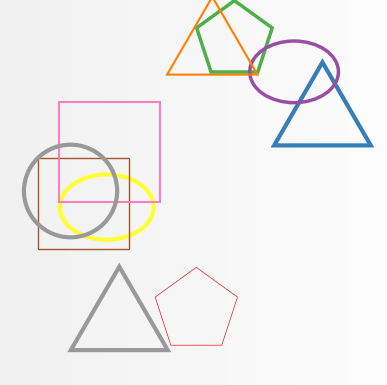[{"shape": "pentagon", "thickness": 0.5, "radius": 0.56, "center": [0.507, 0.194]}, {"shape": "triangle", "thickness": 3, "radius": 0.72, "center": [0.832, 0.694]}, {"shape": "pentagon", "thickness": 2.5, "radius": 0.51, "center": [0.605, 0.896]}, {"shape": "oval", "thickness": 2.5, "radius": 0.57, "center": [0.759, 0.813]}, {"shape": "triangle", "thickness": 1.5, "radius": 0.67, "center": [0.548, 0.874]}, {"shape": "oval", "thickness": 3, "radius": 0.61, "center": [0.275, 0.462]}, {"shape": "square", "thickness": 1, "radius": 0.59, "center": [0.216, 0.472]}, {"shape": "square", "thickness": 1.5, "radius": 0.65, "center": [0.282, 0.605]}, {"shape": "circle", "thickness": 3, "radius": 0.6, "center": [0.182, 0.504]}, {"shape": "triangle", "thickness": 3, "radius": 0.72, "center": [0.308, 0.163]}]